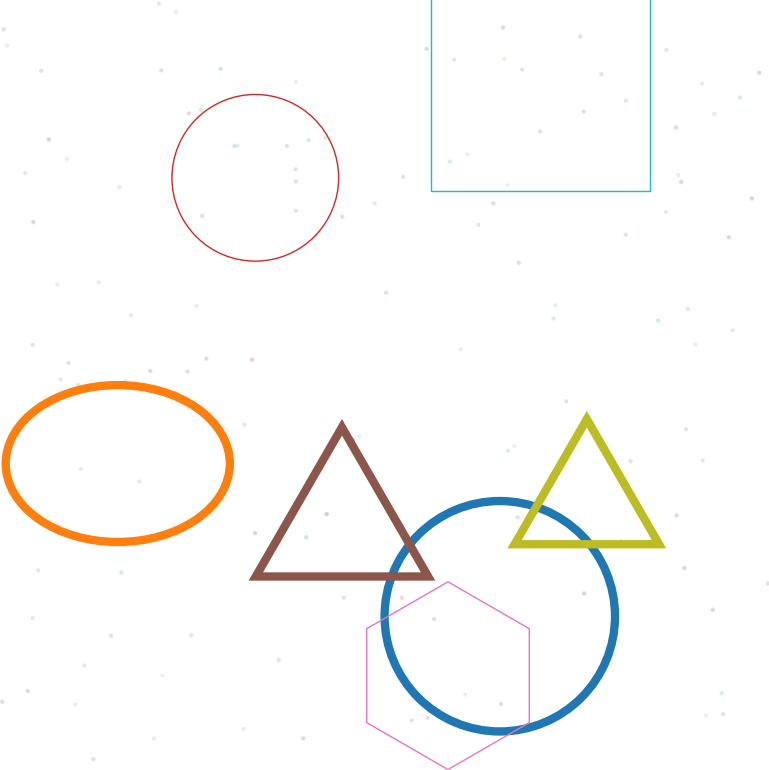[{"shape": "circle", "thickness": 3, "radius": 0.75, "center": [0.649, 0.2]}, {"shape": "oval", "thickness": 3, "radius": 0.73, "center": [0.153, 0.398]}, {"shape": "circle", "thickness": 0.5, "radius": 0.54, "center": [0.332, 0.769]}, {"shape": "triangle", "thickness": 3, "radius": 0.65, "center": [0.444, 0.316]}, {"shape": "hexagon", "thickness": 0.5, "radius": 0.61, "center": [0.582, 0.123]}, {"shape": "triangle", "thickness": 3, "radius": 0.54, "center": [0.762, 0.347]}, {"shape": "square", "thickness": 0.5, "radius": 0.71, "center": [0.702, 0.894]}]